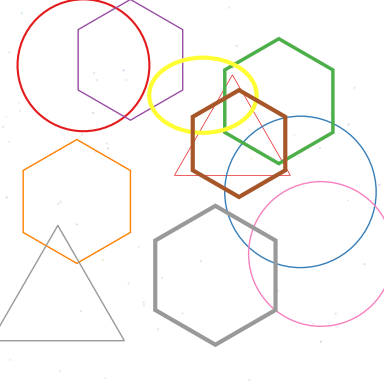[{"shape": "triangle", "thickness": 0.5, "radius": 0.87, "center": [0.604, 0.632]}, {"shape": "circle", "thickness": 1.5, "radius": 0.86, "center": [0.217, 0.83]}, {"shape": "circle", "thickness": 1, "radius": 0.98, "center": [0.78, 0.502]}, {"shape": "hexagon", "thickness": 2.5, "radius": 0.81, "center": [0.724, 0.737]}, {"shape": "hexagon", "thickness": 1, "radius": 0.78, "center": [0.339, 0.845]}, {"shape": "hexagon", "thickness": 1, "radius": 0.8, "center": [0.199, 0.477]}, {"shape": "oval", "thickness": 3, "radius": 0.7, "center": [0.527, 0.753]}, {"shape": "hexagon", "thickness": 3, "radius": 0.69, "center": [0.621, 0.627]}, {"shape": "circle", "thickness": 1, "radius": 0.94, "center": [0.834, 0.34]}, {"shape": "hexagon", "thickness": 3, "radius": 0.9, "center": [0.559, 0.285]}, {"shape": "triangle", "thickness": 1, "radius": 1.0, "center": [0.15, 0.215]}]